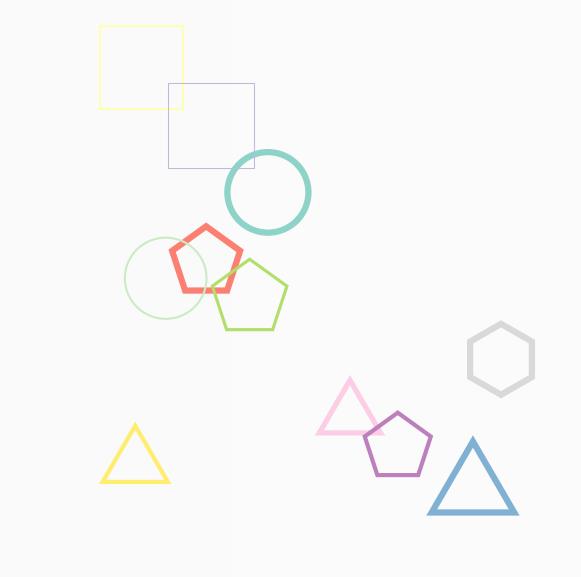[{"shape": "circle", "thickness": 3, "radius": 0.35, "center": [0.461, 0.666]}, {"shape": "square", "thickness": 1, "radius": 0.36, "center": [0.244, 0.882]}, {"shape": "square", "thickness": 0.5, "radius": 0.37, "center": [0.363, 0.781]}, {"shape": "pentagon", "thickness": 3, "radius": 0.31, "center": [0.355, 0.546]}, {"shape": "triangle", "thickness": 3, "radius": 0.41, "center": [0.814, 0.153]}, {"shape": "pentagon", "thickness": 1.5, "radius": 0.34, "center": [0.429, 0.483]}, {"shape": "triangle", "thickness": 2.5, "radius": 0.3, "center": [0.602, 0.28]}, {"shape": "hexagon", "thickness": 3, "radius": 0.31, "center": [0.862, 0.377]}, {"shape": "pentagon", "thickness": 2, "radius": 0.3, "center": [0.684, 0.225]}, {"shape": "circle", "thickness": 1, "radius": 0.35, "center": [0.285, 0.517]}, {"shape": "triangle", "thickness": 2, "radius": 0.32, "center": [0.233, 0.197]}]